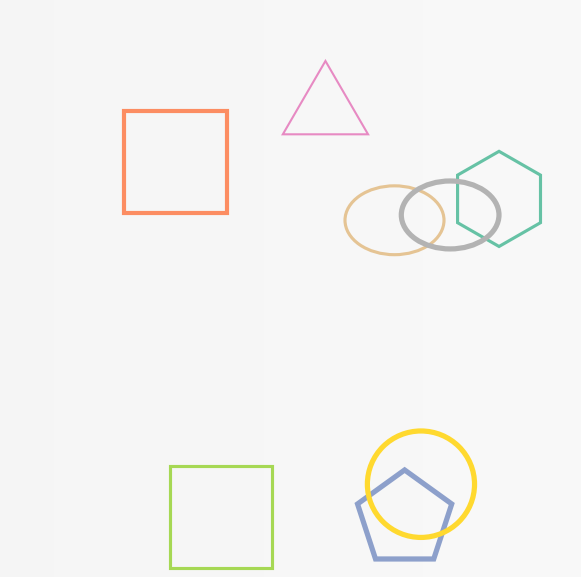[{"shape": "hexagon", "thickness": 1.5, "radius": 0.41, "center": [0.859, 0.655]}, {"shape": "square", "thickness": 2, "radius": 0.44, "center": [0.302, 0.719]}, {"shape": "pentagon", "thickness": 2.5, "radius": 0.43, "center": [0.696, 0.1]}, {"shape": "triangle", "thickness": 1, "radius": 0.42, "center": [0.56, 0.809]}, {"shape": "square", "thickness": 1.5, "radius": 0.44, "center": [0.381, 0.104]}, {"shape": "circle", "thickness": 2.5, "radius": 0.46, "center": [0.724, 0.161]}, {"shape": "oval", "thickness": 1.5, "radius": 0.43, "center": [0.679, 0.618]}, {"shape": "oval", "thickness": 2.5, "radius": 0.42, "center": [0.774, 0.627]}]